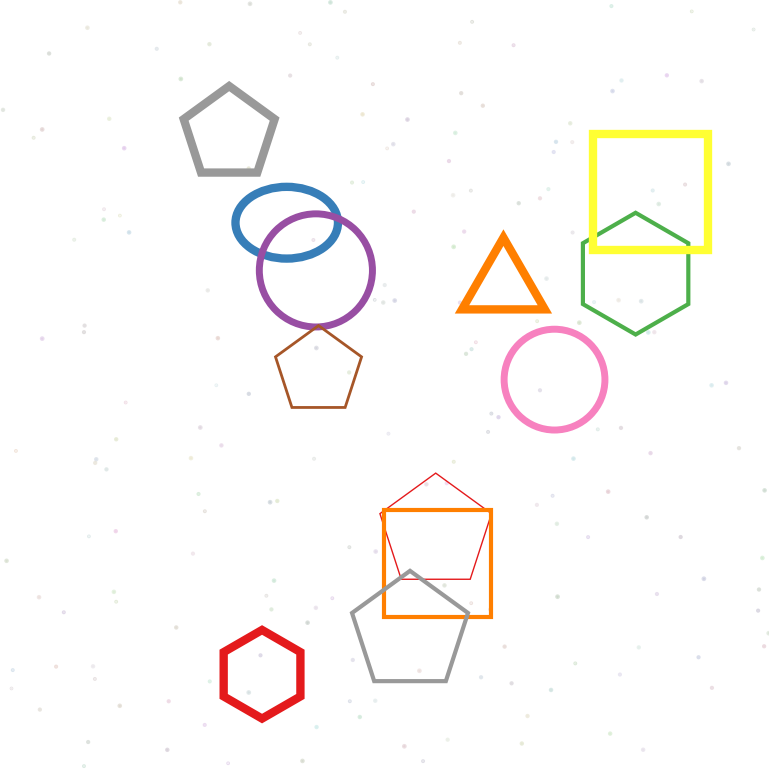[{"shape": "hexagon", "thickness": 3, "radius": 0.29, "center": [0.34, 0.124]}, {"shape": "pentagon", "thickness": 0.5, "radius": 0.38, "center": [0.566, 0.309]}, {"shape": "oval", "thickness": 3, "radius": 0.33, "center": [0.372, 0.711]}, {"shape": "hexagon", "thickness": 1.5, "radius": 0.4, "center": [0.825, 0.645]}, {"shape": "circle", "thickness": 2.5, "radius": 0.37, "center": [0.41, 0.649]}, {"shape": "square", "thickness": 1.5, "radius": 0.35, "center": [0.568, 0.268]}, {"shape": "triangle", "thickness": 3, "radius": 0.31, "center": [0.654, 0.629]}, {"shape": "square", "thickness": 3, "radius": 0.38, "center": [0.845, 0.751]}, {"shape": "pentagon", "thickness": 1, "radius": 0.29, "center": [0.414, 0.518]}, {"shape": "circle", "thickness": 2.5, "radius": 0.33, "center": [0.72, 0.507]}, {"shape": "pentagon", "thickness": 1.5, "radius": 0.4, "center": [0.532, 0.179]}, {"shape": "pentagon", "thickness": 3, "radius": 0.31, "center": [0.298, 0.826]}]